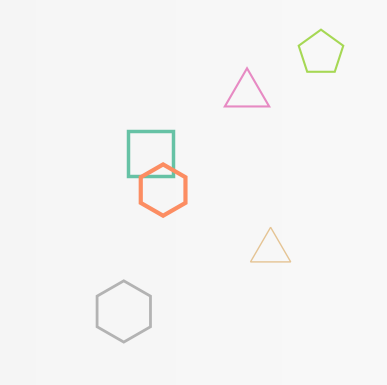[{"shape": "square", "thickness": 2.5, "radius": 0.29, "center": [0.388, 0.602]}, {"shape": "hexagon", "thickness": 3, "radius": 0.33, "center": [0.421, 0.506]}, {"shape": "triangle", "thickness": 1.5, "radius": 0.33, "center": [0.637, 0.757]}, {"shape": "pentagon", "thickness": 1.5, "radius": 0.3, "center": [0.828, 0.862]}, {"shape": "triangle", "thickness": 1, "radius": 0.3, "center": [0.698, 0.35]}, {"shape": "hexagon", "thickness": 2, "radius": 0.4, "center": [0.319, 0.191]}]